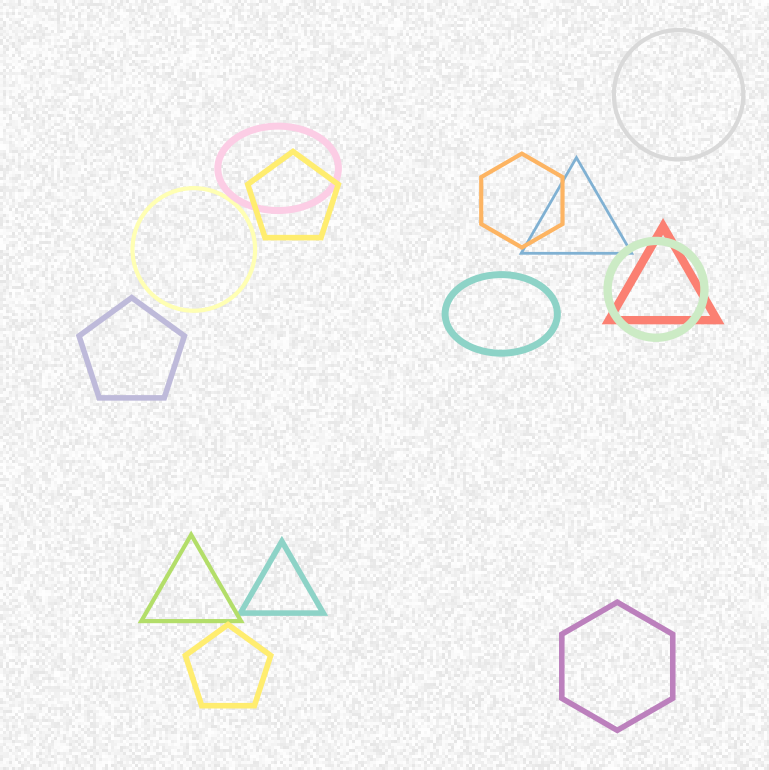[{"shape": "triangle", "thickness": 2, "radius": 0.31, "center": [0.366, 0.235]}, {"shape": "oval", "thickness": 2.5, "radius": 0.36, "center": [0.651, 0.592]}, {"shape": "circle", "thickness": 1.5, "radius": 0.4, "center": [0.252, 0.676]}, {"shape": "pentagon", "thickness": 2, "radius": 0.36, "center": [0.171, 0.541]}, {"shape": "triangle", "thickness": 3, "radius": 0.41, "center": [0.861, 0.625]}, {"shape": "triangle", "thickness": 1, "radius": 0.41, "center": [0.749, 0.712]}, {"shape": "hexagon", "thickness": 1.5, "radius": 0.3, "center": [0.678, 0.74]}, {"shape": "triangle", "thickness": 1.5, "radius": 0.37, "center": [0.248, 0.231]}, {"shape": "oval", "thickness": 2.5, "radius": 0.39, "center": [0.361, 0.781]}, {"shape": "circle", "thickness": 1.5, "radius": 0.42, "center": [0.881, 0.877]}, {"shape": "hexagon", "thickness": 2, "radius": 0.42, "center": [0.802, 0.135]}, {"shape": "circle", "thickness": 3, "radius": 0.31, "center": [0.852, 0.624]}, {"shape": "pentagon", "thickness": 2, "radius": 0.29, "center": [0.296, 0.131]}, {"shape": "pentagon", "thickness": 2, "radius": 0.31, "center": [0.381, 0.741]}]